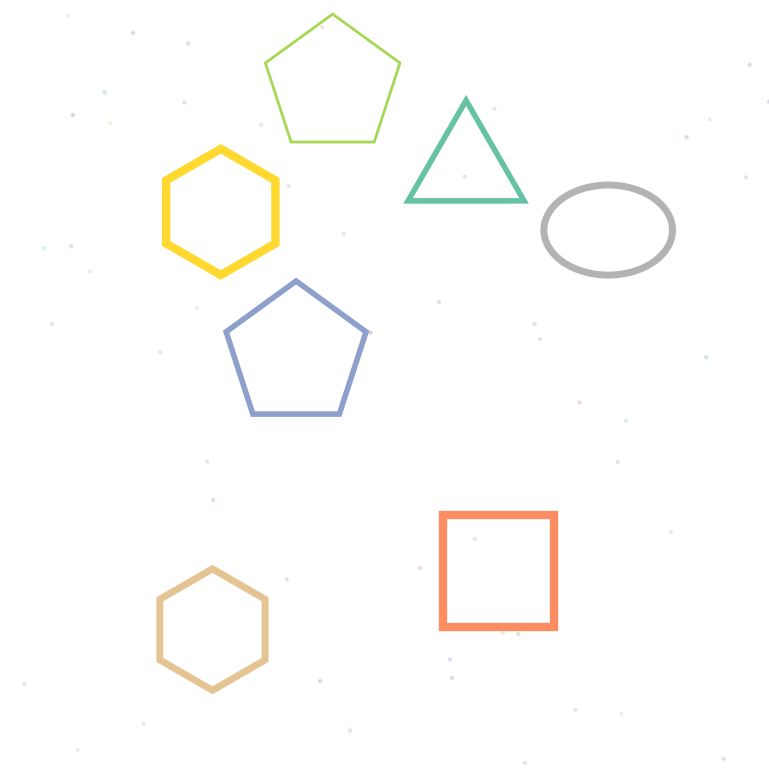[{"shape": "triangle", "thickness": 2, "radius": 0.43, "center": [0.605, 0.783]}, {"shape": "square", "thickness": 3, "radius": 0.36, "center": [0.648, 0.258]}, {"shape": "pentagon", "thickness": 2, "radius": 0.48, "center": [0.385, 0.54]}, {"shape": "pentagon", "thickness": 1, "radius": 0.46, "center": [0.432, 0.89]}, {"shape": "hexagon", "thickness": 3, "radius": 0.41, "center": [0.287, 0.725]}, {"shape": "hexagon", "thickness": 2.5, "radius": 0.39, "center": [0.276, 0.182]}, {"shape": "oval", "thickness": 2.5, "radius": 0.42, "center": [0.79, 0.701]}]